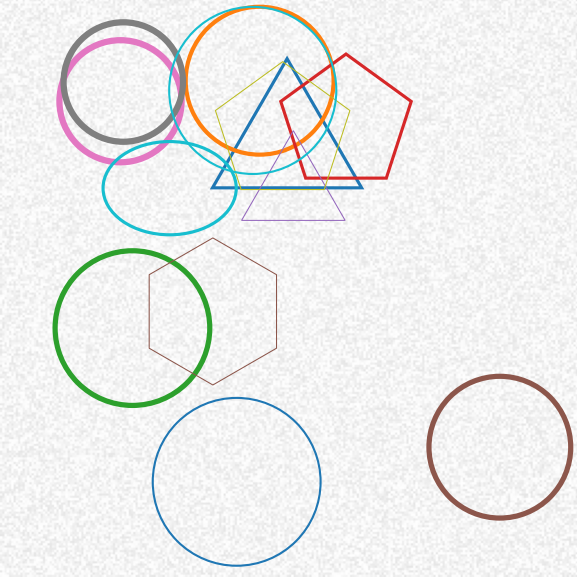[{"shape": "triangle", "thickness": 1.5, "radius": 0.75, "center": [0.497, 0.748]}, {"shape": "circle", "thickness": 1, "radius": 0.73, "center": [0.41, 0.165]}, {"shape": "circle", "thickness": 2, "radius": 0.64, "center": [0.45, 0.859]}, {"shape": "circle", "thickness": 2.5, "radius": 0.67, "center": [0.229, 0.431]}, {"shape": "pentagon", "thickness": 1.5, "radius": 0.59, "center": [0.599, 0.787]}, {"shape": "triangle", "thickness": 0.5, "radius": 0.52, "center": [0.508, 0.669]}, {"shape": "hexagon", "thickness": 0.5, "radius": 0.64, "center": [0.369, 0.46]}, {"shape": "circle", "thickness": 2.5, "radius": 0.61, "center": [0.866, 0.225]}, {"shape": "circle", "thickness": 3, "radius": 0.53, "center": [0.209, 0.824]}, {"shape": "circle", "thickness": 3, "radius": 0.52, "center": [0.213, 0.857]}, {"shape": "pentagon", "thickness": 0.5, "radius": 0.61, "center": [0.489, 0.77]}, {"shape": "oval", "thickness": 1.5, "radius": 0.58, "center": [0.294, 0.673]}, {"shape": "circle", "thickness": 1, "radius": 0.72, "center": [0.438, 0.843]}]